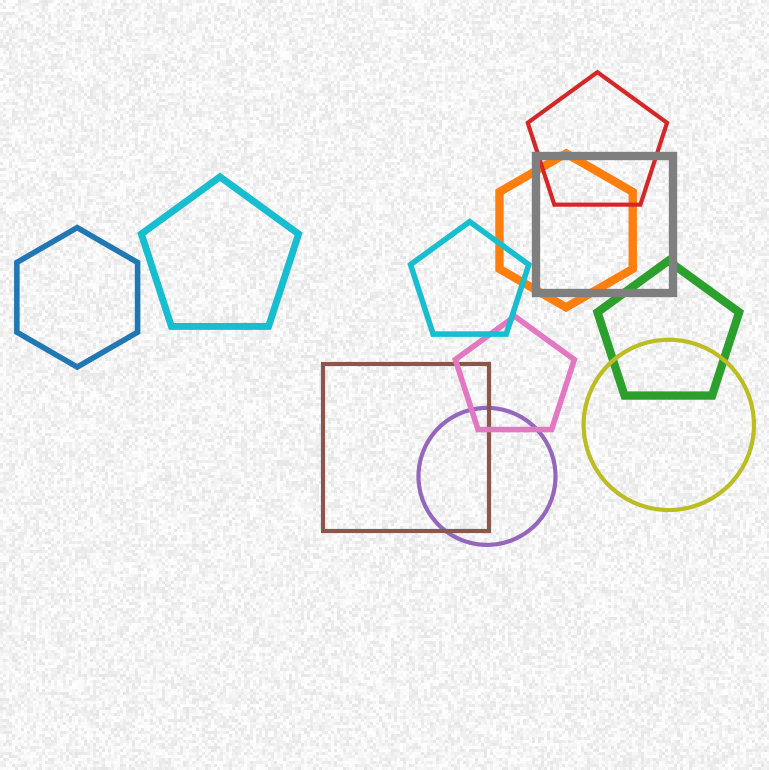[{"shape": "hexagon", "thickness": 2, "radius": 0.45, "center": [0.1, 0.614]}, {"shape": "hexagon", "thickness": 3, "radius": 0.5, "center": [0.735, 0.701]}, {"shape": "pentagon", "thickness": 3, "radius": 0.48, "center": [0.868, 0.565]}, {"shape": "pentagon", "thickness": 1.5, "radius": 0.48, "center": [0.776, 0.811]}, {"shape": "circle", "thickness": 1.5, "radius": 0.44, "center": [0.632, 0.381]}, {"shape": "square", "thickness": 1.5, "radius": 0.54, "center": [0.527, 0.419]}, {"shape": "pentagon", "thickness": 2, "radius": 0.41, "center": [0.669, 0.508]}, {"shape": "square", "thickness": 3, "radius": 0.44, "center": [0.785, 0.709]}, {"shape": "circle", "thickness": 1.5, "radius": 0.55, "center": [0.869, 0.448]}, {"shape": "pentagon", "thickness": 2.5, "radius": 0.54, "center": [0.286, 0.663]}, {"shape": "pentagon", "thickness": 2, "radius": 0.4, "center": [0.61, 0.631]}]